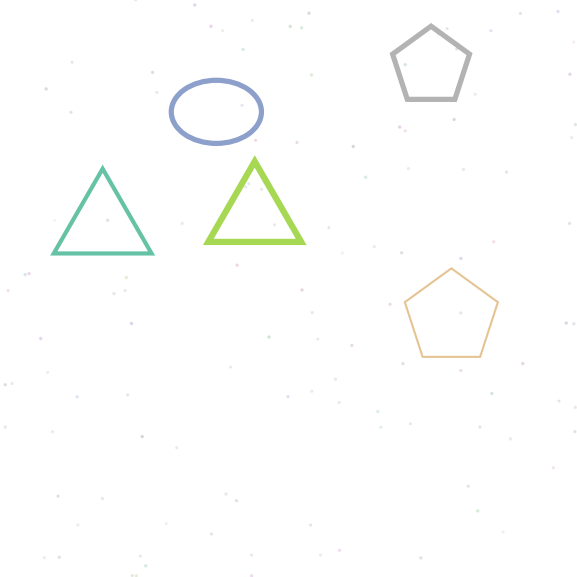[{"shape": "triangle", "thickness": 2, "radius": 0.49, "center": [0.178, 0.609]}, {"shape": "oval", "thickness": 2.5, "radius": 0.39, "center": [0.375, 0.805]}, {"shape": "triangle", "thickness": 3, "radius": 0.46, "center": [0.441, 0.627]}, {"shape": "pentagon", "thickness": 1, "radius": 0.42, "center": [0.782, 0.45]}, {"shape": "pentagon", "thickness": 2.5, "radius": 0.35, "center": [0.746, 0.884]}]